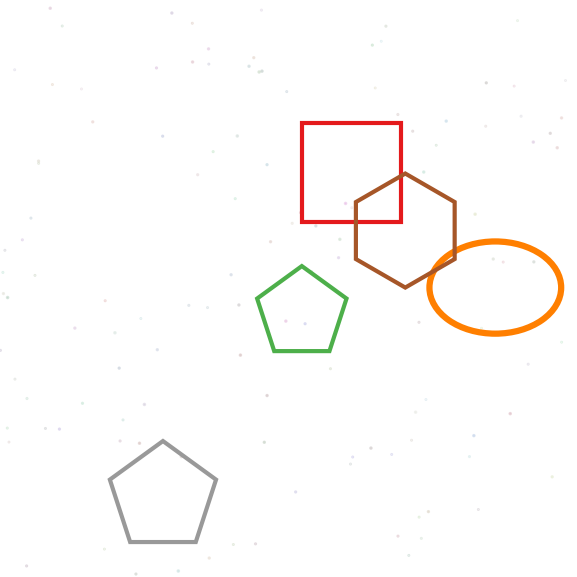[{"shape": "square", "thickness": 2, "radius": 0.43, "center": [0.609, 0.7]}, {"shape": "pentagon", "thickness": 2, "radius": 0.41, "center": [0.523, 0.457]}, {"shape": "oval", "thickness": 3, "radius": 0.57, "center": [0.858, 0.501]}, {"shape": "hexagon", "thickness": 2, "radius": 0.49, "center": [0.702, 0.6]}, {"shape": "pentagon", "thickness": 2, "radius": 0.48, "center": [0.282, 0.139]}]